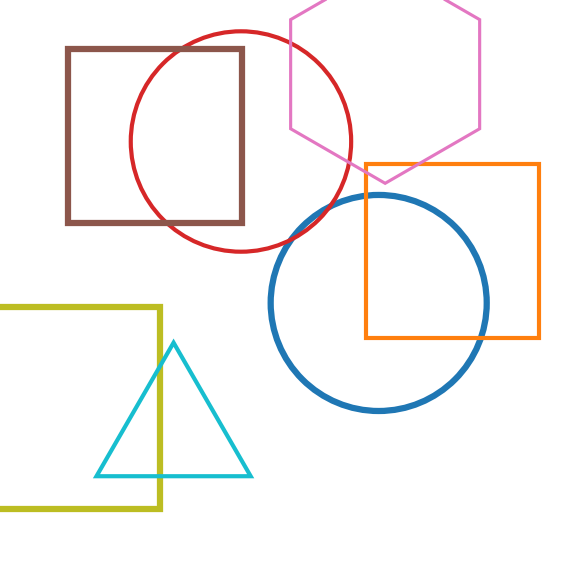[{"shape": "circle", "thickness": 3, "radius": 0.94, "center": [0.656, 0.475]}, {"shape": "square", "thickness": 2, "radius": 0.75, "center": [0.783, 0.564]}, {"shape": "circle", "thickness": 2, "radius": 0.95, "center": [0.417, 0.754]}, {"shape": "square", "thickness": 3, "radius": 0.75, "center": [0.268, 0.763]}, {"shape": "hexagon", "thickness": 1.5, "radius": 0.94, "center": [0.667, 0.871]}, {"shape": "square", "thickness": 3, "radius": 0.87, "center": [0.103, 0.293]}, {"shape": "triangle", "thickness": 2, "radius": 0.77, "center": [0.301, 0.252]}]